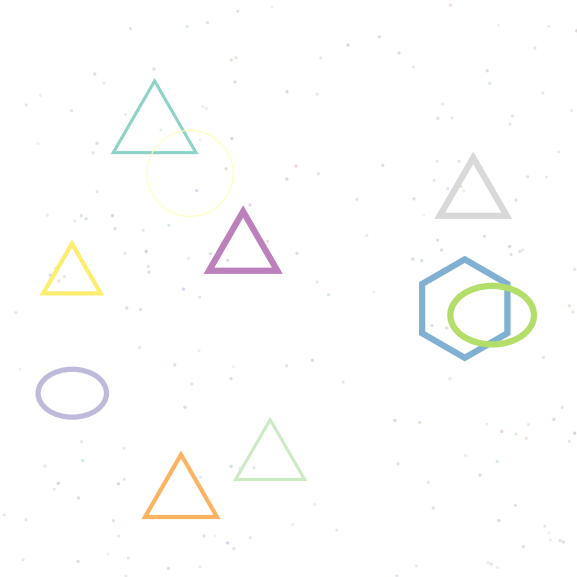[{"shape": "triangle", "thickness": 1.5, "radius": 0.41, "center": [0.268, 0.776]}, {"shape": "circle", "thickness": 0.5, "radius": 0.37, "center": [0.329, 0.699]}, {"shape": "oval", "thickness": 2.5, "radius": 0.3, "center": [0.125, 0.318]}, {"shape": "hexagon", "thickness": 3, "radius": 0.43, "center": [0.805, 0.465]}, {"shape": "triangle", "thickness": 2, "radius": 0.36, "center": [0.313, 0.14]}, {"shape": "oval", "thickness": 3, "radius": 0.36, "center": [0.852, 0.453]}, {"shape": "triangle", "thickness": 3, "radius": 0.34, "center": [0.819, 0.659]}, {"shape": "triangle", "thickness": 3, "radius": 0.34, "center": [0.421, 0.564]}, {"shape": "triangle", "thickness": 1.5, "radius": 0.34, "center": [0.468, 0.203]}, {"shape": "triangle", "thickness": 2, "radius": 0.29, "center": [0.125, 0.52]}]